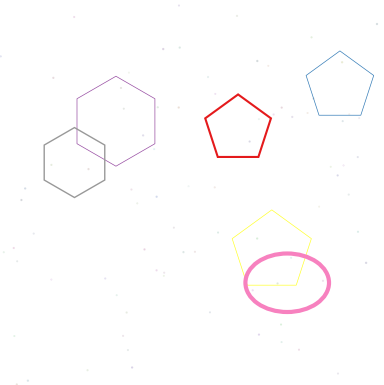[{"shape": "pentagon", "thickness": 1.5, "radius": 0.45, "center": [0.618, 0.665]}, {"shape": "pentagon", "thickness": 0.5, "radius": 0.46, "center": [0.883, 0.775]}, {"shape": "hexagon", "thickness": 0.5, "radius": 0.58, "center": [0.301, 0.685]}, {"shape": "pentagon", "thickness": 0.5, "radius": 0.54, "center": [0.706, 0.347]}, {"shape": "oval", "thickness": 3, "radius": 0.54, "center": [0.746, 0.266]}, {"shape": "hexagon", "thickness": 1, "radius": 0.45, "center": [0.193, 0.578]}]